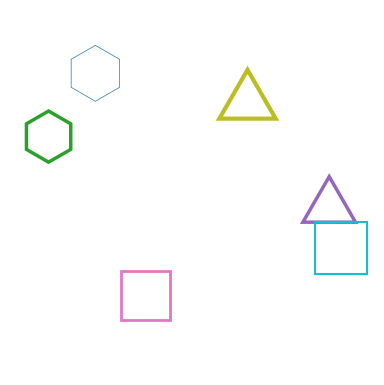[{"shape": "hexagon", "thickness": 0.5, "radius": 0.36, "center": [0.248, 0.81]}, {"shape": "hexagon", "thickness": 2.5, "radius": 0.33, "center": [0.126, 0.645]}, {"shape": "triangle", "thickness": 2.5, "radius": 0.39, "center": [0.855, 0.462]}, {"shape": "square", "thickness": 2, "radius": 0.32, "center": [0.377, 0.232]}, {"shape": "triangle", "thickness": 3, "radius": 0.42, "center": [0.643, 0.734]}, {"shape": "square", "thickness": 1.5, "radius": 0.34, "center": [0.885, 0.356]}]